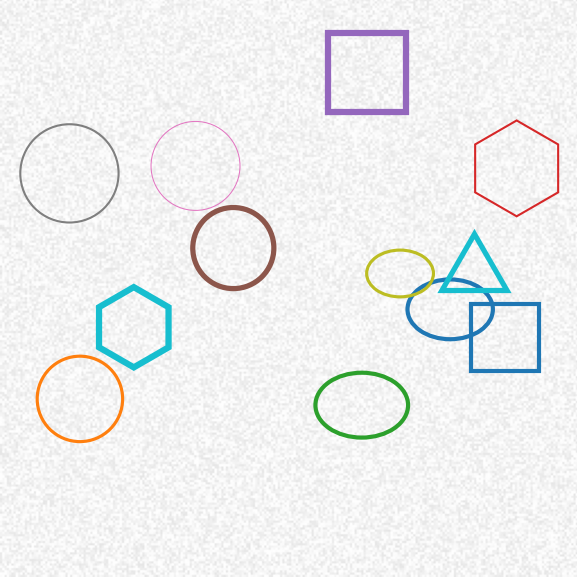[{"shape": "oval", "thickness": 2, "radius": 0.37, "center": [0.78, 0.463]}, {"shape": "square", "thickness": 2, "radius": 0.29, "center": [0.875, 0.415]}, {"shape": "circle", "thickness": 1.5, "radius": 0.37, "center": [0.138, 0.308]}, {"shape": "oval", "thickness": 2, "radius": 0.4, "center": [0.626, 0.298]}, {"shape": "hexagon", "thickness": 1, "radius": 0.41, "center": [0.895, 0.708]}, {"shape": "square", "thickness": 3, "radius": 0.34, "center": [0.636, 0.873]}, {"shape": "circle", "thickness": 2.5, "radius": 0.35, "center": [0.404, 0.57]}, {"shape": "circle", "thickness": 0.5, "radius": 0.39, "center": [0.339, 0.712]}, {"shape": "circle", "thickness": 1, "radius": 0.43, "center": [0.12, 0.699]}, {"shape": "oval", "thickness": 1.5, "radius": 0.29, "center": [0.693, 0.526]}, {"shape": "hexagon", "thickness": 3, "radius": 0.35, "center": [0.232, 0.432]}, {"shape": "triangle", "thickness": 2.5, "radius": 0.33, "center": [0.822, 0.529]}]